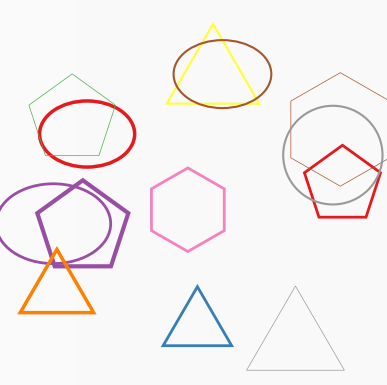[{"shape": "pentagon", "thickness": 2, "radius": 0.52, "center": [0.884, 0.519]}, {"shape": "oval", "thickness": 2.5, "radius": 0.61, "center": [0.225, 0.652]}, {"shape": "triangle", "thickness": 2, "radius": 0.51, "center": [0.509, 0.153]}, {"shape": "pentagon", "thickness": 0.5, "radius": 0.59, "center": [0.186, 0.691]}, {"shape": "oval", "thickness": 2, "radius": 0.74, "center": [0.138, 0.419]}, {"shape": "pentagon", "thickness": 3, "radius": 0.62, "center": [0.214, 0.408]}, {"shape": "triangle", "thickness": 2.5, "radius": 0.55, "center": [0.147, 0.243]}, {"shape": "triangle", "thickness": 1.5, "radius": 0.69, "center": [0.55, 0.8]}, {"shape": "oval", "thickness": 1.5, "radius": 0.63, "center": [0.574, 0.807]}, {"shape": "hexagon", "thickness": 0.5, "radius": 0.74, "center": [0.878, 0.664]}, {"shape": "hexagon", "thickness": 2, "radius": 0.54, "center": [0.485, 0.455]}, {"shape": "triangle", "thickness": 0.5, "radius": 0.73, "center": [0.763, 0.111]}, {"shape": "circle", "thickness": 1.5, "radius": 0.64, "center": [0.859, 0.597]}]